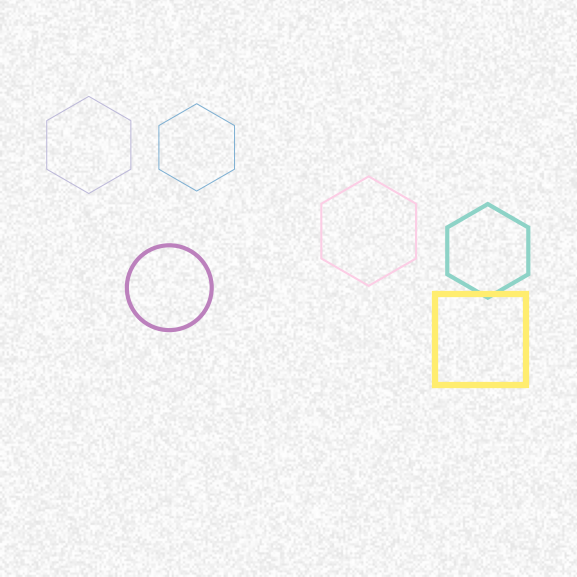[{"shape": "hexagon", "thickness": 2, "radius": 0.41, "center": [0.845, 0.565]}, {"shape": "hexagon", "thickness": 0.5, "radius": 0.42, "center": [0.154, 0.748]}, {"shape": "hexagon", "thickness": 0.5, "radius": 0.38, "center": [0.341, 0.744]}, {"shape": "hexagon", "thickness": 1, "radius": 0.47, "center": [0.638, 0.599]}, {"shape": "circle", "thickness": 2, "radius": 0.37, "center": [0.293, 0.501]}, {"shape": "square", "thickness": 3, "radius": 0.4, "center": [0.832, 0.411]}]